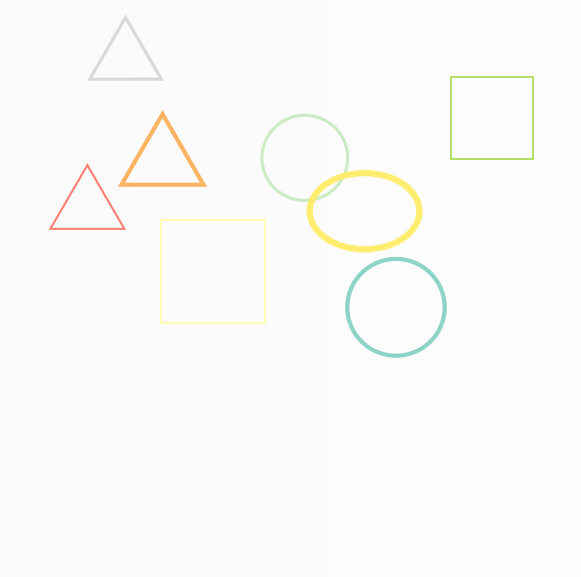[{"shape": "circle", "thickness": 2, "radius": 0.42, "center": [0.681, 0.467]}, {"shape": "square", "thickness": 1, "radius": 0.45, "center": [0.366, 0.529]}, {"shape": "triangle", "thickness": 1, "radius": 0.37, "center": [0.15, 0.64]}, {"shape": "triangle", "thickness": 2, "radius": 0.41, "center": [0.28, 0.72]}, {"shape": "square", "thickness": 1, "radius": 0.36, "center": [0.847, 0.795]}, {"shape": "triangle", "thickness": 1.5, "radius": 0.36, "center": [0.216, 0.898]}, {"shape": "circle", "thickness": 1.5, "radius": 0.37, "center": [0.524, 0.726]}, {"shape": "oval", "thickness": 3, "radius": 0.47, "center": [0.627, 0.633]}]